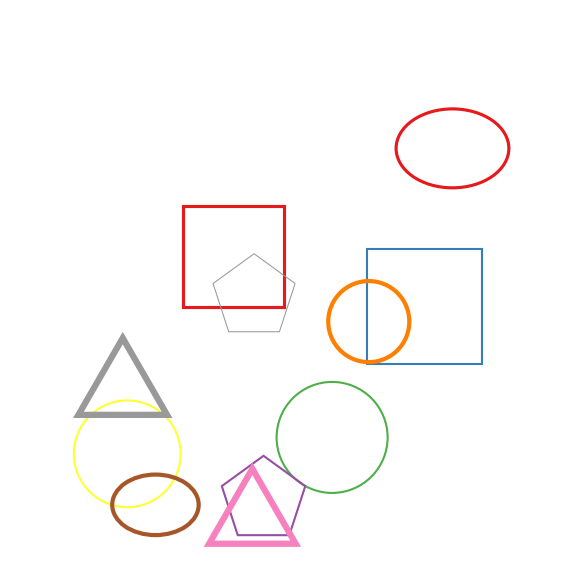[{"shape": "square", "thickness": 1.5, "radius": 0.44, "center": [0.404, 0.555]}, {"shape": "oval", "thickness": 1.5, "radius": 0.49, "center": [0.784, 0.742]}, {"shape": "square", "thickness": 1, "radius": 0.5, "center": [0.735, 0.468]}, {"shape": "circle", "thickness": 1, "radius": 0.48, "center": [0.575, 0.242]}, {"shape": "pentagon", "thickness": 1, "radius": 0.38, "center": [0.456, 0.134]}, {"shape": "circle", "thickness": 2, "radius": 0.35, "center": [0.639, 0.442]}, {"shape": "circle", "thickness": 1, "radius": 0.46, "center": [0.22, 0.213]}, {"shape": "oval", "thickness": 2, "radius": 0.37, "center": [0.269, 0.125]}, {"shape": "triangle", "thickness": 3, "radius": 0.43, "center": [0.437, 0.101]}, {"shape": "pentagon", "thickness": 0.5, "radius": 0.37, "center": [0.44, 0.485]}, {"shape": "triangle", "thickness": 3, "radius": 0.44, "center": [0.213, 0.325]}]